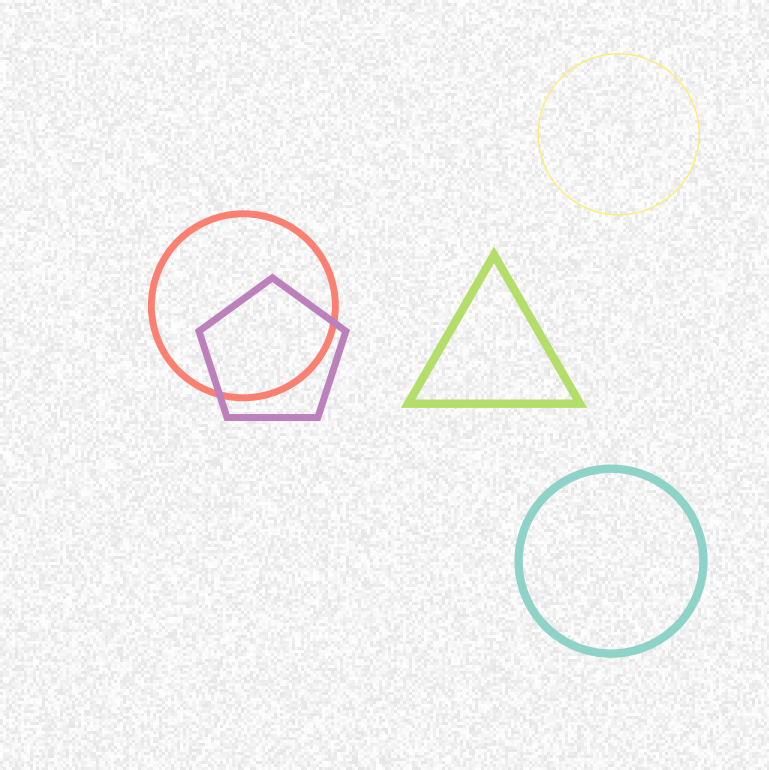[{"shape": "circle", "thickness": 3, "radius": 0.6, "center": [0.794, 0.271]}, {"shape": "circle", "thickness": 2.5, "radius": 0.6, "center": [0.316, 0.603]}, {"shape": "triangle", "thickness": 3, "radius": 0.64, "center": [0.642, 0.54]}, {"shape": "pentagon", "thickness": 2.5, "radius": 0.5, "center": [0.354, 0.539]}, {"shape": "circle", "thickness": 0.5, "radius": 0.52, "center": [0.804, 0.826]}]